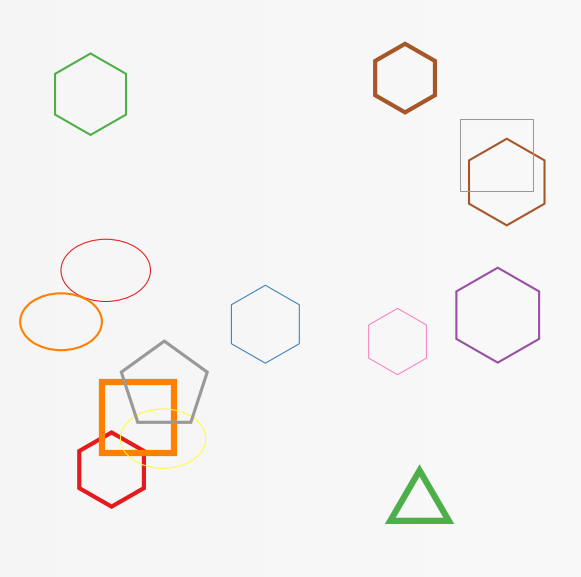[{"shape": "hexagon", "thickness": 2, "radius": 0.32, "center": [0.192, 0.186]}, {"shape": "oval", "thickness": 0.5, "radius": 0.38, "center": [0.182, 0.531]}, {"shape": "hexagon", "thickness": 0.5, "radius": 0.34, "center": [0.457, 0.438]}, {"shape": "hexagon", "thickness": 1, "radius": 0.35, "center": [0.156, 0.836]}, {"shape": "triangle", "thickness": 3, "radius": 0.29, "center": [0.722, 0.126]}, {"shape": "hexagon", "thickness": 1, "radius": 0.41, "center": [0.856, 0.453]}, {"shape": "square", "thickness": 3, "radius": 0.31, "center": [0.237, 0.276]}, {"shape": "oval", "thickness": 1, "radius": 0.35, "center": [0.105, 0.442]}, {"shape": "oval", "thickness": 0.5, "radius": 0.37, "center": [0.281, 0.24]}, {"shape": "hexagon", "thickness": 2, "radius": 0.3, "center": [0.697, 0.864]}, {"shape": "hexagon", "thickness": 1, "radius": 0.37, "center": [0.872, 0.684]}, {"shape": "hexagon", "thickness": 0.5, "radius": 0.29, "center": [0.684, 0.408]}, {"shape": "pentagon", "thickness": 1.5, "radius": 0.39, "center": [0.283, 0.331]}, {"shape": "square", "thickness": 0.5, "radius": 0.31, "center": [0.854, 0.731]}]